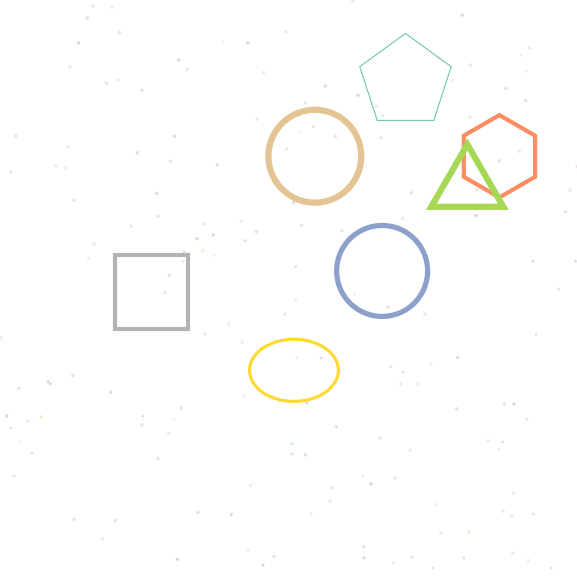[{"shape": "pentagon", "thickness": 0.5, "radius": 0.42, "center": [0.702, 0.858]}, {"shape": "hexagon", "thickness": 2, "radius": 0.36, "center": [0.865, 0.729]}, {"shape": "circle", "thickness": 2.5, "radius": 0.39, "center": [0.662, 0.53]}, {"shape": "triangle", "thickness": 3, "radius": 0.36, "center": [0.809, 0.677]}, {"shape": "oval", "thickness": 1.5, "radius": 0.38, "center": [0.509, 0.358]}, {"shape": "circle", "thickness": 3, "radius": 0.4, "center": [0.545, 0.729]}, {"shape": "square", "thickness": 2, "radius": 0.32, "center": [0.263, 0.493]}]